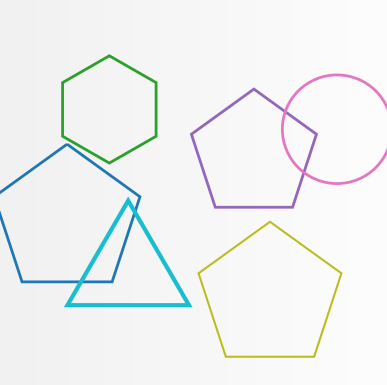[{"shape": "pentagon", "thickness": 2, "radius": 0.99, "center": [0.173, 0.428]}, {"shape": "hexagon", "thickness": 2, "radius": 0.7, "center": [0.282, 0.716]}, {"shape": "pentagon", "thickness": 2, "radius": 0.85, "center": [0.655, 0.599]}, {"shape": "circle", "thickness": 2, "radius": 0.71, "center": [0.87, 0.664]}, {"shape": "pentagon", "thickness": 1.5, "radius": 0.97, "center": [0.697, 0.23]}, {"shape": "triangle", "thickness": 3, "radius": 0.91, "center": [0.331, 0.298]}]